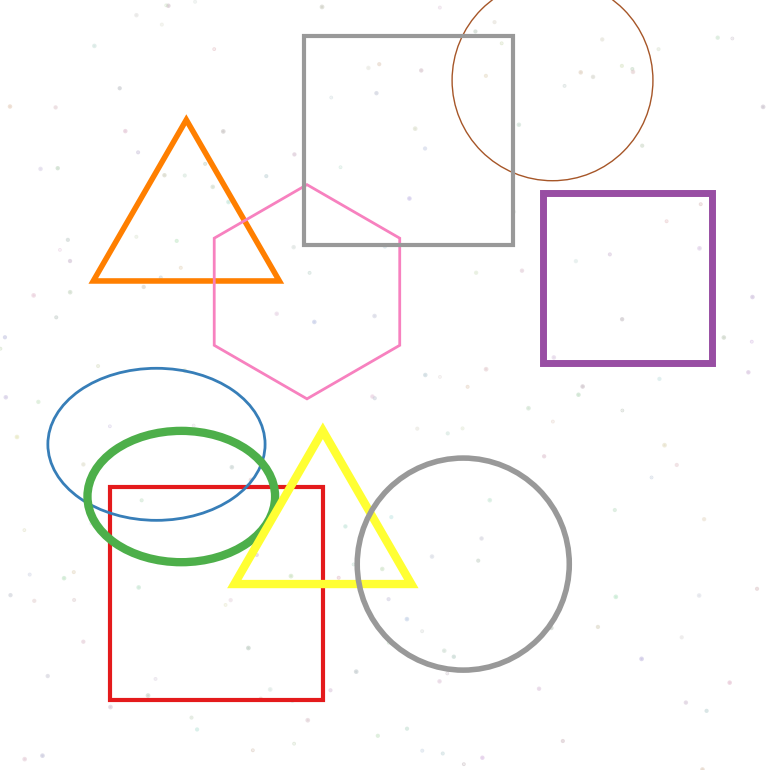[{"shape": "square", "thickness": 1.5, "radius": 0.69, "center": [0.281, 0.229]}, {"shape": "oval", "thickness": 1, "radius": 0.71, "center": [0.203, 0.423]}, {"shape": "oval", "thickness": 3, "radius": 0.61, "center": [0.235, 0.355]}, {"shape": "square", "thickness": 2.5, "radius": 0.55, "center": [0.815, 0.639]}, {"shape": "triangle", "thickness": 2, "radius": 0.7, "center": [0.242, 0.705]}, {"shape": "triangle", "thickness": 3, "radius": 0.66, "center": [0.419, 0.308]}, {"shape": "circle", "thickness": 0.5, "radius": 0.65, "center": [0.718, 0.896]}, {"shape": "hexagon", "thickness": 1, "radius": 0.7, "center": [0.399, 0.621]}, {"shape": "circle", "thickness": 2, "radius": 0.69, "center": [0.602, 0.267]}, {"shape": "square", "thickness": 1.5, "radius": 0.68, "center": [0.531, 0.818]}]